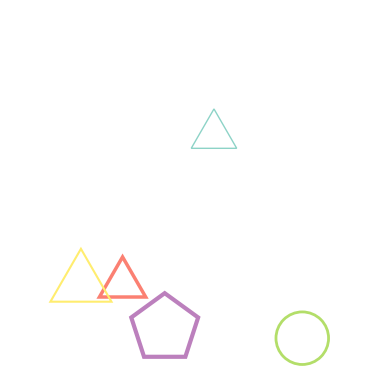[{"shape": "triangle", "thickness": 1, "radius": 0.34, "center": [0.556, 0.649]}, {"shape": "triangle", "thickness": 2.5, "radius": 0.35, "center": [0.318, 0.263]}, {"shape": "circle", "thickness": 2, "radius": 0.34, "center": [0.785, 0.122]}, {"shape": "pentagon", "thickness": 3, "radius": 0.46, "center": [0.428, 0.147]}, {"shape": "triangle", "thickness": 1.5, "radius": 0.46, "center": [0.21, 0.262]}]